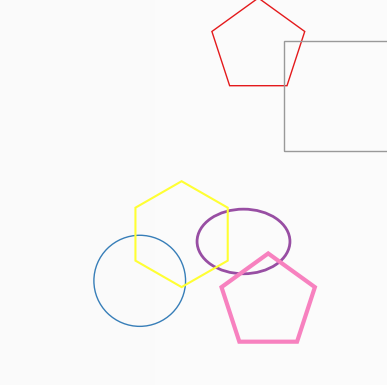[{"shape": "pentagon", "thickness": 1, "radius": 0.63, "center": [0.667, 0.879]}, {"shape": "circle", "thickness": 1, "radius": 0.59, "center": [0.361, 0.271]}, {"shape": "oval", "thickness": 2, "radius": 0.6, "center": [0.628, 0.373]}, {"shape": "hexagon", "thickness": 1.5, "radius": 0.69, "center": [0.469, 0.392]}, {"shape": "pentagon", "thickness": 3, "radius": 0.63, "center": [0.692, 0.215]}, {"shape": "square", "thickness": 1, "radius": 0.72, "center": [0.877, 0.75]}]